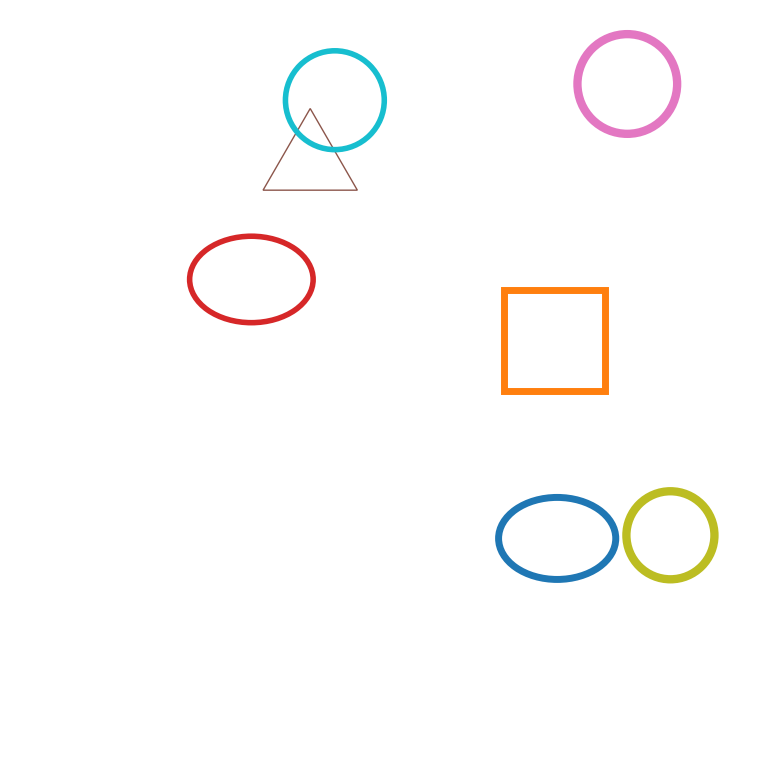[{"shape": "oval", "thickness": 2.5, "radius": 0.38, "center": [0.724, 0.301]}, {"shape": "square", "thickness": 2.5, "radius": 0.33, "center": [0.72, 0.558]}, {"shape": "oval", "thickness": 2, "radius": 0.4, "center": [0.326, 0.637]}, {"shape": "triangle", "thickness": 0.5, "radius": 0.35, "center": [0.403, 0.788]}, {"shape": "circle", "thickness": 3, "radius": 0.32, "center": [0.815, 0.891]}, {"shape": "circle", "thickness": 3, "radius": 0.29, "center": [0.871, 0.305]}, {"shape": "circle", "thickness": 2, "radius": 0.32, "center": [0.435, 0.87]}]